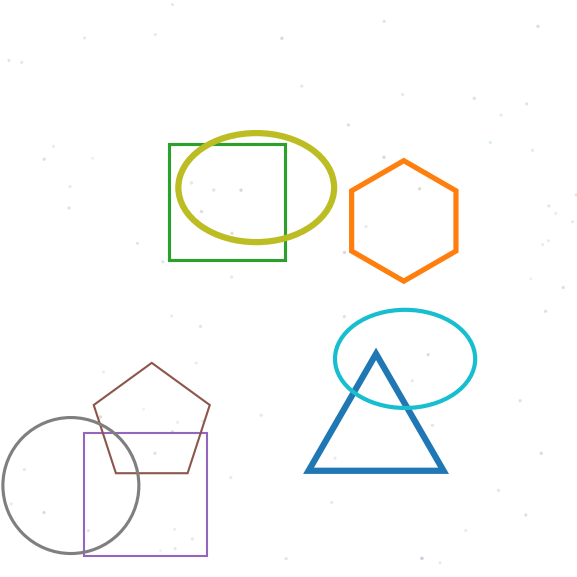[{"shape": "triangle", "thickness": 3, "radius": 0.67, "center": [0.651, 0.251]}, {"shape": "hexagon", "thickness": 2.5, "radius": 0.52, "center": [0.699, 0.617]}, {"shape": "square", "thickness": 1.5, "radius": 0.5, "center": [0.393, 0.649]}, {"shape": "square", "thickness": 1, "radius": 0.53, "center": [0.251, 0.142]}, {"shape": "pentagon", "thickness": 1, "radius": 0.53, "center": [0.263, 0.265]}, {"shape": "circle", "thickness": 1.5, "radius": 0.59, "center": [0.123, 0.158]}, {"shape": "oval", "thickness": 3, "radius": 0.67, "center": [0.444, 0.674]}, {"shape": "oval", "thickness": 2, "radius": 0.61, "center": [0.701, 0.378]}]